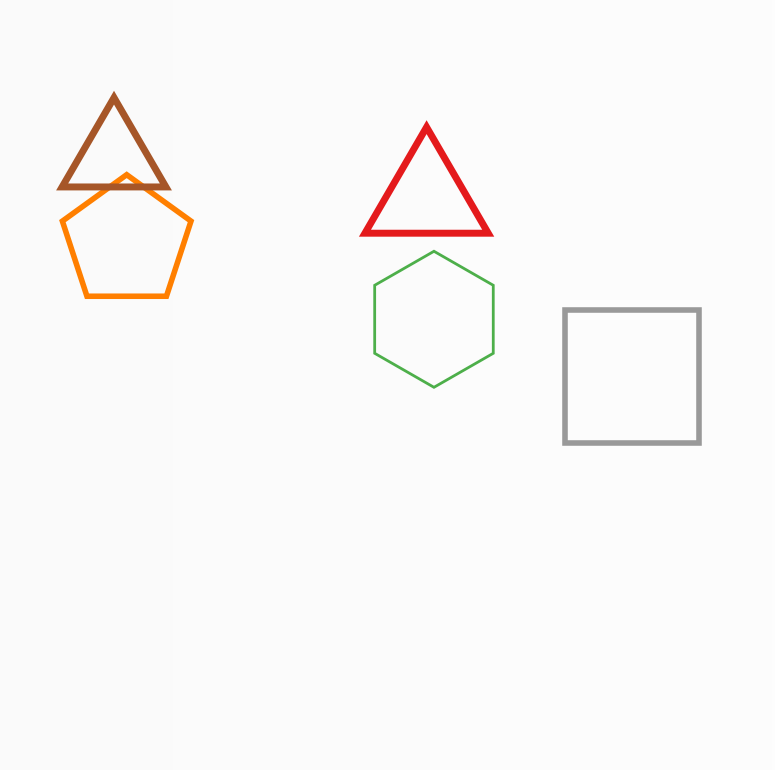[{"shape": "triangle", "thickness": 2.5, "radius": 0.46, "center": [0.55, 0.743]}, {"shape": "hexagon", "thickness": 1, "radius": 0.44, "center": [0.56, 0.585]}, {"shape": "pentagon", "thickness": 2, "radius": 0.44, "center": [0.163, 0.686]}, {"shape": "triangle", "thickness": 2.5, "radius": 0.39, "center": [0.147, 0.796]}, {"shape": "square", "thickness": 2, "radius": 0.43, "center": [0.815, 0.511]}]